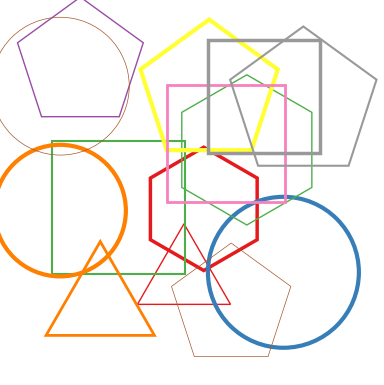[{"shape": "hexagon", "thickness": 2.5, "radius": 0.8, "center": [0.529, 0.457]}, {"shape": "triangle", "thickness": 1, "radius": 0.7, "center": [0.478, 0.279]}, {"shape": "circle", "thickness": 3, "radius": 0.98, "center": [0.736, 0.293]}, {"shape": "square", "thickness": 1.5, "radius": 0.87, "center": [0.307, 0.461]}, {"shape": "hexagon", "thickness": 1, "radius": 0.98, "center": [0.641, 0.611]}, {"shape": "pentagon", "thickness": 1, "radius": 0.86, "center": [0.209, 0.836]}, {"shape": "circle", "thickness": 3, "radius": 0.85, "center": [0.156, 0.453]}, {"shape": "triangle", "thickness": 2, "radius": 0.81, "center": [0.26, 0.21]}, {"shape": "pentagon", "thickness": 3, "radius": 0.94, "center": [0.543, 0.762]}, {"shape": "circle", "thickness": 0.5, "radius": 0.89, "center": [0.157, 0.776]}, {"shape": "pentagon", "thickness": 0.5, "radius": 0.81, "center": [0.6, 0.206]}, {"shape": "square", "thickness": 2, "radius": 0.76, "center": [0.586, 0.628]}, {"shape": "square", "thickness": 2.5, "radius": 0.73, "center": [0.686, 0.749]}, {"shape": "pentagon", "thickness": 1.5, "radius": 1.0, "center": [0.788, 0.731]}]